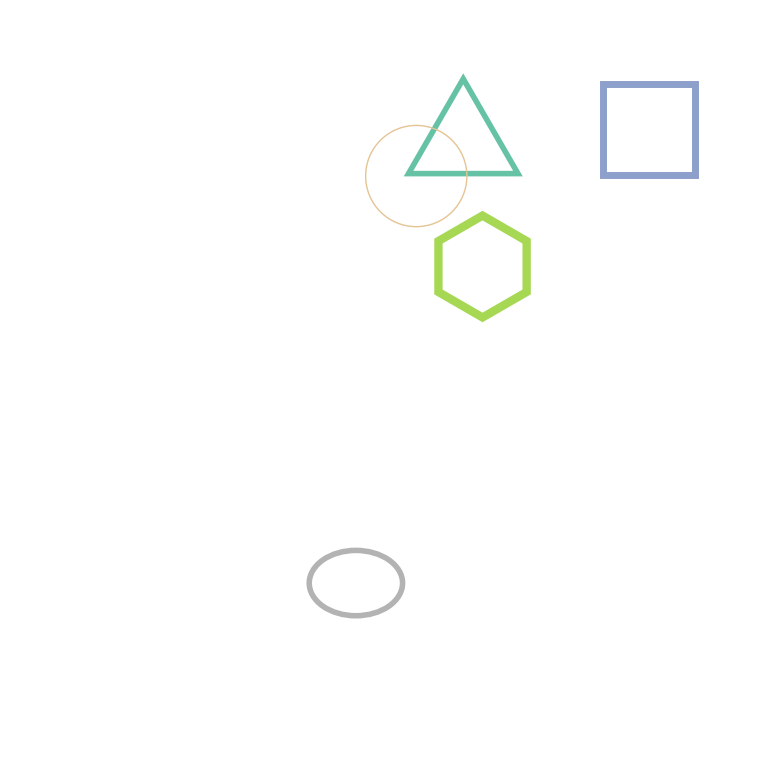[{"shape": "triangle", "thickness": 2, "radius": 0.41, "center": [0.602, 0.816]}, {"shape": "square", "thickness": 2.5, "radius": 0.3, "center": [0.843, 0.832]}, {"shape": "hexagon", "thickness": 3, "radius": 0.33, "center": [0.627, 0.654]}, {"shape": "circle", "thickness": 0.5, "radius": 0.33, "center": [0.541, 0.771]}, {"shape": "oval", "thickness": 2, "radius": 0.3, "center": [0.462, 0.243]}]